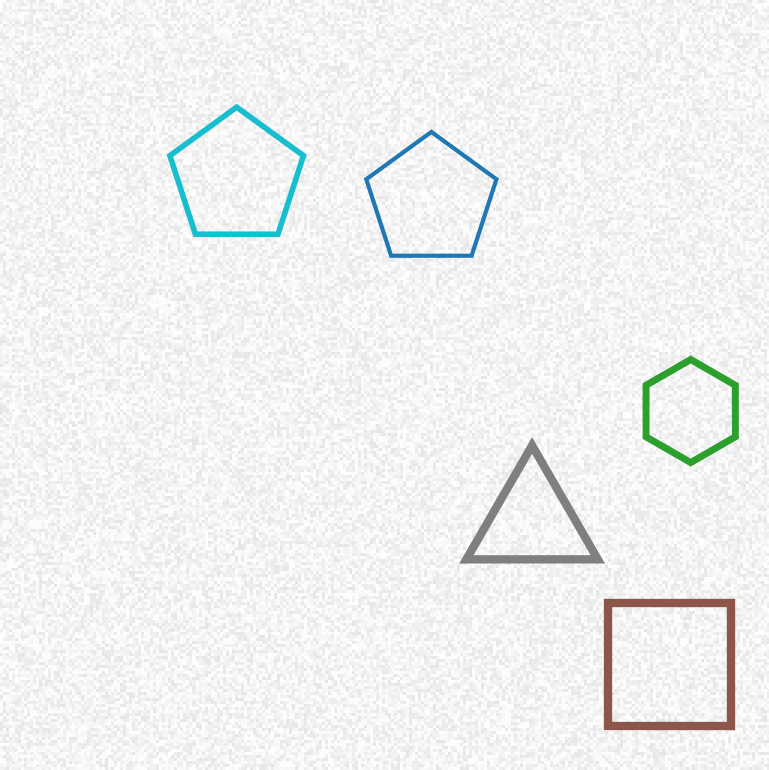[{"shape": "pentagon", "thickness": 1.5, "radius": 0.44, "center": [0.56, 0.74]}, {"shape": "hexagon", "thickness": 2.5, "radius": 0.33, "center": [0.897, 0.466]}, {"shape": "square", "thickness": 3, "radius": 0.4, "center": [0.869, 0.137]}, {"shape": "triangle", "thickness": 3, "radius": 0.49, "center": [0.691, 0.323]}, {"shape": "pentagon", "thickness": 2, "radius": 0.46, "center": [0.307, 0.77]}]